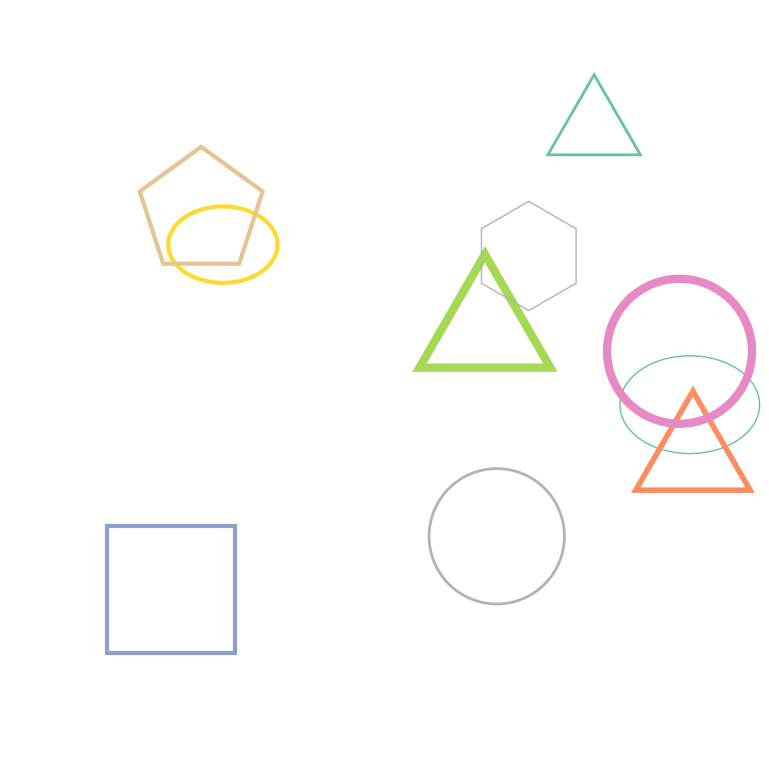[{"shape": "triangle", "thickness": 1, "radius": 0.35, "center": [0.772, 0.834]}, {"shape": "oval", "thickness": 0.5, "radius": 0.45, "center": [0.896, 0.474]}, {"shape": "triangle", "thickness": 2, "radius": 0.43, "center": [0.9, 0.406]}, {"shape": "square", "thickness": 1.5, "radius": 0.41, "center": [0.222, 0.234]}, {"shape": "circle", "thickness": 3, "radius": 0.47, "center": [0.882, 0.544]}, {"shape": "triangle", "thickness": 3, "radius": 0.49, "center": [0.63, 0.572]}, {"shape": "oval", "thickness": 1.5, "radius": 0.35, "center": [0.289, 0.682]}, {"shape": "pentagon", "thickness": 1.5, "radius": 0.42, "center": [0.261, 0.725]}, {"shape": "hexagon", "thickness": 0.5, "radius": 0.35, "center": [0.687, 0.668]}, {"shape": "circle", "thickness": 1, "radius": 0.44, "center": [0.645, 0.304]}]